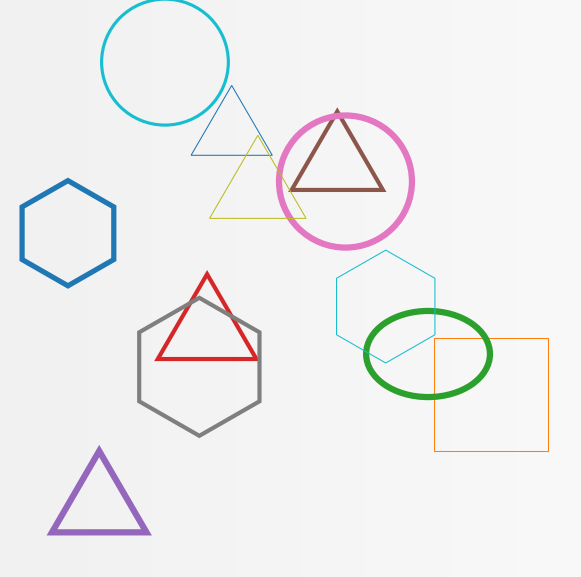[{"shape": "triangle", "thickness": 0.5, "radius": 0.4, "center": [0.399, 0.771]}, {"shape": "hexagon", "thickness": 2.5, "radius": 0.46, "center": [0.117, 0.595]}, {"shape": "square", "thickness": 0.5, "radius": 0.49, "center": [0.845, 0.316]}, {"shape": "oval", "thickness": 3, "radius": 0.53, "center": [0.736, 0.386]}, {"shape": "triangle", "thickness": 2, "radius": 0.49, "center": [0.356, 0.426]}, {"shape": "triangle", "thickness": 3, "radius": 0.47, "center": [0.171, 0.124]}, {"shape": "triangle", "thickness": 2, "radius": 0.45, "center": [0.58, 0.716]}, {"shape": "circle", "thickness": 3, "radius": 0.57, "center": [0.594, 0.685]}, {"shape": "hexagon", "thickness": 2, "radius": 0.6, "center": [0.343, 0.364]}, {"shape": "triangle", "thickness": 0.5, "radius": 0.48, "center": [0.444, 0.669]}, {"shape": "hexagon", "thickness": 0.5, "radius": 0.49, "center": [0.664, 0.468]}, {"shape": "circle", "thickness": 1.5, "radius": 0.55, "center": [0.284, 0.892]}]